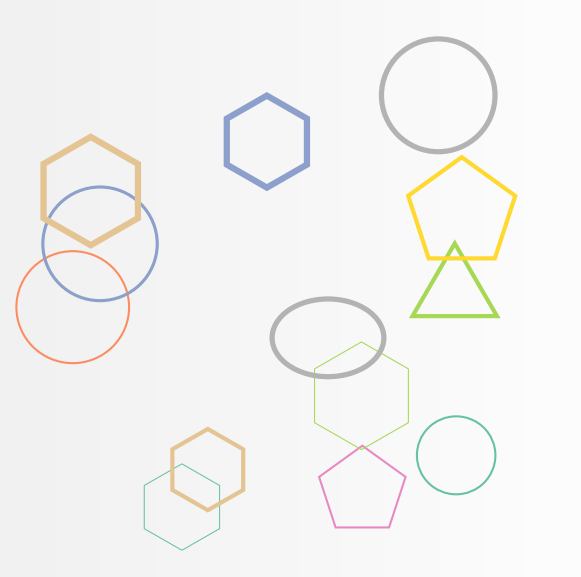[{"shape": "circle", "thickness": 1, "radius": 0.34, "center": [0.785, 0.211]}, {"shape": "hexagon", "thickness": 0.5, "radius": 0.37, "center": [0.313, 0.121]}, {"shape": "circle", "thickness": 1, "radius": 0.48, "center": [0.125, 0.467]}, {"shape": "circle", "thickness": 1.5, "radius": 0.49, "center": [0.172, 0.577]}, {"shape": "hexagon", "thickness": 3, "radius": 0.4, "center": [0.459, 0.754]}, {"shape": "pentagon", "thickness": 1, "radius": 0.39, "center": [0.623, 0.149]}, {"shape": "hexagon", "thickness": 0.5, "radius": 0.47, "center": [0.622, 0.314]}, {"shape": "triangle", "thickness": 2, "radius": 0.42, "center": [0.782, 0.494]}, {"shape": "pentagon", "thickness": 2, "radius": 0.48, "center": [0.794, 0.63]}, {"shape": "hexagon", "thickness": 3, "radius": 0.47, "center": [0.156, 0.668]}, {"shape": "hexagon", "thickness": 2, "radius": 0.35, "center": [0.357, 0.186]}, {"shape": "circle", "thickness": 2.5, "radius": 0.49, "center": [0.754, 0.834]}, {"shape": "oval", "thickness": 2.5, "radius": 0.48, "center": [0.564, 0.414]}]